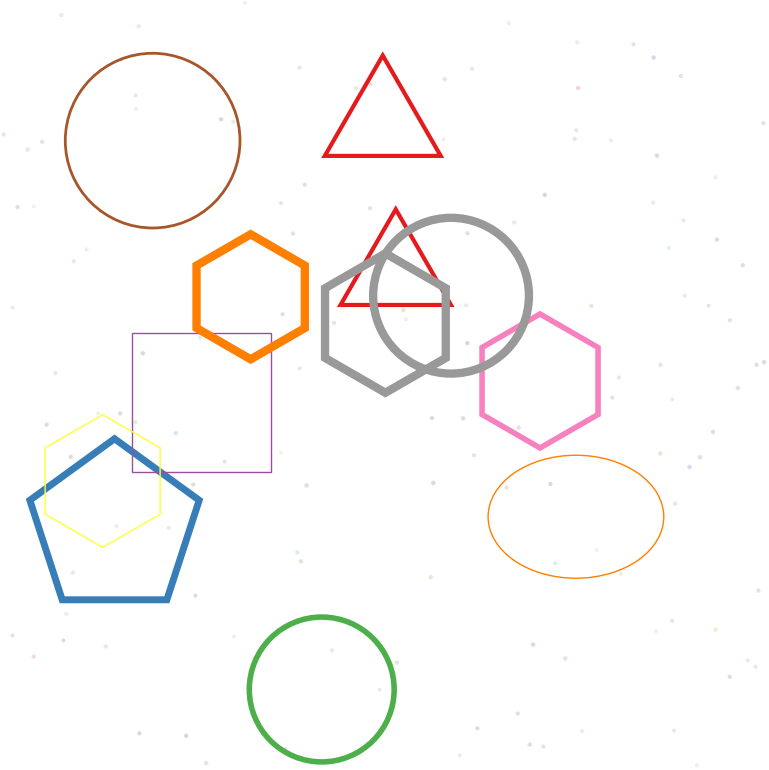[{"shape": "triangle", "thickness": 1.5, "radius": 0.43, "center": [0.497, 0.841]}, {"shape": "triangle", "thickness": 1.5, "radius": 0.41, "center": [0.514, 0.645]}, {"shape": "pentagon", "thickness": 2.5, "radius": 0.58, "center": [0.149, 0.315]}, {"shape": "circle", "thickness": 2, "radius": 0.47, "center": [0.418, 0.105]}, {"shape": "square", "thickness": 0.5, "radius": 0.45, "center": [0.262, 0.478]}, {"shape": "oval", "thickness": 0.5, "radius": 0.57, "center": [0.748, 0.329]}, {"shape": "hexagon", "thickness": 3, "radius": 0.41, "center": [0.326, 0.615]}, {"shape": "hexagon", "thickness": 0.5, "radius": 0.43, "center": [0.133, 0.375]}, {"shape": "circle", "thickness": 1, "radius": 0.57, "center": [0.198, 0.817]}, {"shape": "hexagon", "thickness": 2, "radius": 0.43, "center": [0.701, 0.505]}, {"shape": "hexagon", "thickness": 3, "radius": 0.45, "center": [0.501, 0.58]}, {"shape": "circle", "thickness": 3, "radius": 0.51, "center": [0.586, 0.616]}]